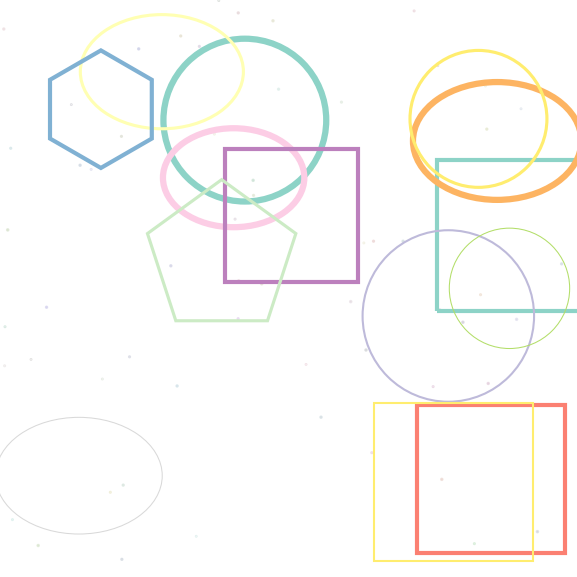[{"shape": "square", "thickness": 2, "radius": 0.66, "center": [0.888, 0.591]}, {"shape": "circle", "thickness": 3, "radius": 0.7, "center": [0.424, 0.791]}, {"shape": "oval", "thickness": 1.5, "radius": 0.71, "center": [0.28, 0.875]}, {"shape": "circle", "thickness": 1, "radius": 0.74, "center": [0.776, 0.452]}, {"shape": "square", "thickness": 2, "radius": 0.64, "center": [0.851, 0.17]}, {"shape": "hexagon", "thickness": 2, "radius": 0.51, "center": [0.175, 0.81]}, {"shape": "oval", "thickness": 3, "radius": 0.73, "center": [0.861, 0.755]}, {"shape": "circle", "thickness": 0.5, "radius": 0.52, "center": [0.882, 0.5]}, {"shape": "oval", "thickness": 3, "radius": 0.61, "center": [0.405, 0.691]}, {"shape": "oval", "thickness": 0.5, "radius": 0.72, "center": [0.137, 0.175]}, {"shape": "square", "thickness": 2, "radius": 0.57, "center": [0.505, 0.626]}, {"shape": "pentagon", "thickness": 1.5, "radius": 0.68, "center": [0.384, 0.553]}, {"shape": "circle", "thickness": 1.5, "radius": 0.59, "center": [0.829, 0.793]}, {"shape": "square", "thickness": 1, "radius": 0.68, "center": [0.785, 0.165]}]